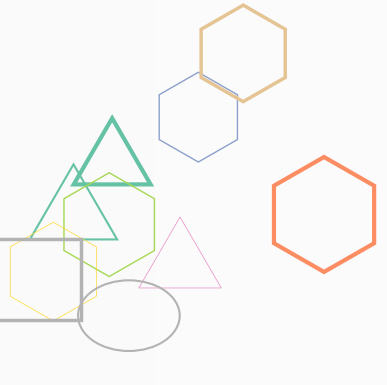[{"shape": "triangle", "thickness": 1.5, "radius": 0.65, "center": [0.19, 0.443]}, {"shape": "triangle", "thickness": 3, "radius": 0.57, "center": [0.289, 0.578]}, {"shape": "hexagon", "thickness": 3, "radius": 0.75, "center": [0.836, 0.443]}, {"shape": "hexagon", "thickness": 1, "radius": 0.58, "center": [0.512, 0.696]}, {"shape": "triangle", "thickness": 0.5, "radius": 0.61, "center": [0.465, 0.313]}, {"shape": "hexagon", "thickness": 1, "radius": 0.67, "center": [0.282, 0.417]}, {"shape": "hexagon", "thickness": 0.5, "radius": 0.64, "center": [0.138, 0.295]}, {"shape": "hexagon", "thickness": 2.5, "radius": 0.63, "center": [0.628, 0.861]}, {"shape": "square", "thickness": 2.5, "radius": 0.53, "center": [0.103, 0.274]}, {"shape": "oval", "thickness": 1.5, "radius": 0.66, "center": [0.333, 0.18]}]